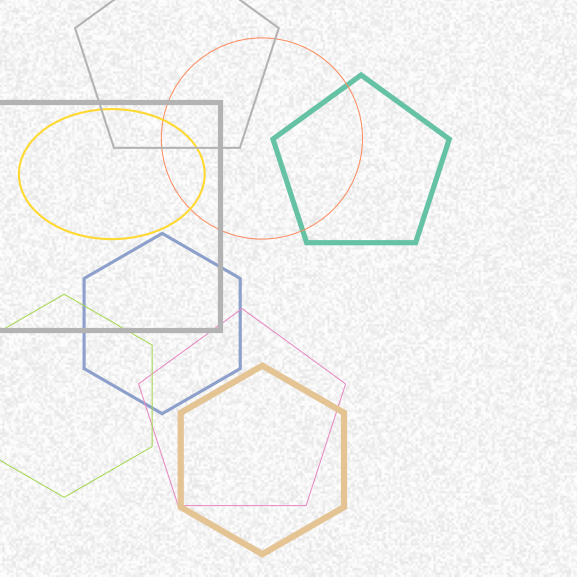[{"shape": "pentagon", "thickness": 2.5, "radius": 0.8, "center": [0.625, 0.709]}, {"shape": "circle", "thickness": 0.5, "radius": 0.87, "center": [0.454, 0.759]}, {"shape": "hexagon", "thickness": 1.5, "radius": 0.78, "center": [0.281, 0.439]}, {"shape": "pentagon", "thickness": 0.5, "radius": 0.94, "center": [0.419, 0.276]}, {"shape": "hexagon", "thickness": 0.5, "radius": 0.88, "center": [0.111, 0.314]}, {"shape": "oval", "thickness": 1, "radius": 0.8, "center": [0.194, 0.698]}, {"shape": "hexagon", "thickness": 3, "radius": 0.82, "center": [0.454, 0.203]}, {"shape": "pentagon", "thickness": 1, "radius": 0.93, "center": [0.306, 0.893]}, {"shape": "square", "thickness": 2.5, "radius": 0.99, "center": [0.183, 0.625]}]